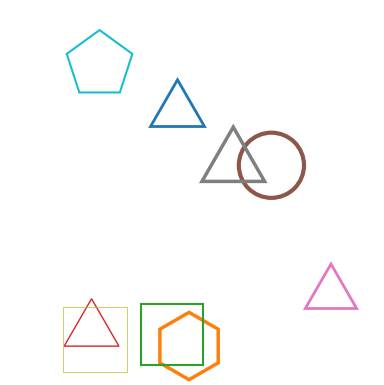[{"shape": "triangle", "thickness": 2, "radius": 0.4, "center": [0.461, 0.712]}, {"shape": "hexagon", "thickness": 2.5, "radius": 0.44, "center": [0.491, 0.101]}, {"shape": "square", "thickness": 1.5, "radius": 0.4, "center": [0.447, 0.132]}, {"shape": "triangle", "thickness": 1, "radius": 0.41, "center": [0.238, 0.142]}, {"shape": "circle", "thickness": 3, "radius": 0.42, "center": [0.705, 0.571]}, {"shape": "triangle", "thickness": 2, "radius": 0.39, "center": [0.86, 0.237]}, {"shape": "triangle", "thickness": 2.5, "radius": 0.47, "center": [0.606, 0.576]}, {"shape": "square", "thickness": 0.5, "radius": 0.42, "center": [0.247, 0.118]}, {"shape": "pentagon", "thickness": 1.5, "radius": 0.45, "center": [0.259, 0.832]}]